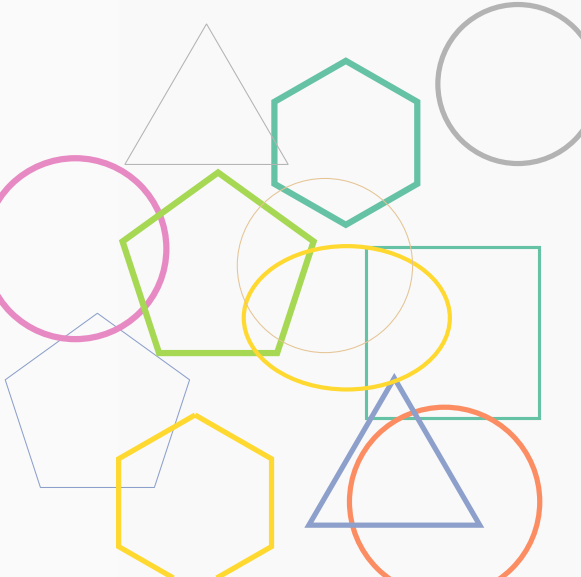[{"shape": "hexagon", "thickness": 3, "radius": 0.71, "center": [0.595, 0.752]}, {"shape": "square", "thickness": 1.5, "radius": 0.74, "center": [0.779, 0.423]}, {"shape": "circle", "thickness": 2.5, "radius": 0.82, "center": [0.765, 0.13]}, {"shape": "pentagon", "thickness": 0.5, "radius": 0.83, "center": [0.168, 0.29]}, {"shape": "triangle", "thickness": 2.5, "radius": 0.85, "center": [0.678, 0.175]}, {"shape": "circle", "thickness": 3, "radius": 0.78, "center": [0.13, 0.569]}, {"shape": "pentagon", "thickness": 3, "radius": 0.86, "center": [0.375, 0.528]}, {"shape": "oval", "thickness": 2, "radius": 0.89, "center": [0.597, 0.449]}, {"shape": "hexagon", "thickness": 2.5, "radius": 0.76, "center": [0.336, 0.129]}, {"shape": "circle", "thickness": 0.5, "radius": 0.75, "center": [0.559, 0.539]}, {"shape": "circle", "thickness": 2.5, "radius": 0.69, "center": [0.891, 0.854]}, {"shape": "triangle", "thickness": 0.5, "radius": 0.81, "center": [0.355, 0.796]}]